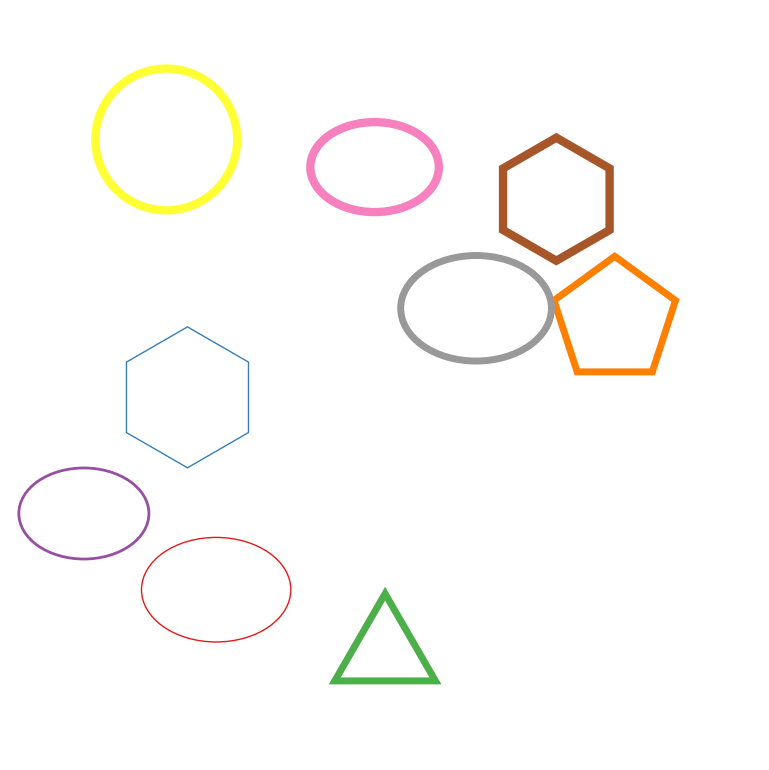[{"shape": "oval", "thickness": 0.5, "radius": 0.48, "center": [0.281, 0.234]}, {"shape": "hexagon", "thickness": 0.5, "radius": 0.46, "center": [0.243, 0.484]}, {"shape": "triangle", "thickness": 2.5, "radius": 0.38, "center": [0.5, 0.153]}, {"shape": "oval", "thickness": 1, "radius": 0.42, "center": [0.109, 0.333]}, {"shape": "pentagon", "thickness": 2.5, "radius": 0.41, "center": [0.798, 0.584]}, {"shape": "circle", "thickness": 3, "radius": 0.46, "center": [0.216, 0.819]}, {"shape": "hexagon", "thickness": 3, "radius": 0.4, "center": [0.722, 0.741]}, {"shape": "oval", "thickness": 3, "radius": 0.42, "center": [0.486, 0.783]}, {"shape": "oval", "thickness": 2.5, "radius": 0.49, "center": [0.618, 0.6]}]